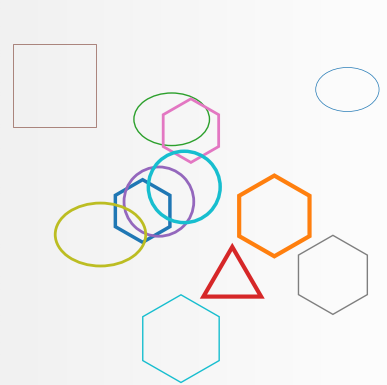[{"shape": "hexagon", "thickness": 2.5, "radius": 0.41, "center": [0.368, 0.452]}, {"shape": "oval", "thickness": 0.5, "radius": 0.41, "center": [0.897, 0.768]}, {"shape": "hexagon", "thickness": 3, "radius": 0.52, "center": [0.708, 0.439]}, {"shape": "oval", "thickness": 1, "radius": 0.49, "center": [0.443, 0.69]}, {"shape": "triangle", "thickness": 3, "radius": 0.43, "center": [0.599, 0.273]}, {"shape": "circle", "thickness": 2, "radius": 0.45, "center": [0.41, 0.476]}, {"shape": "square", "thickness": 0.5, "radius": 0.54, "center": [0.141, 0.778]}, {"shape": "hexagon", "thickness": 2, "radius": 0.41, "center": [0.493, 0.661]}, {"shape": "hexagon", "thickness": 1, "radius": 0.51, "center": [0.859, 0.286]}, {"shape": "oval", "thickness": 2, "radius": 0.58, "center": [0.259, 0.391]}, {"shape": "hexagon", "thickness": 1, "radius": 0.57, "center": [0.467, 0.12]}, {"shape": "circle", "thickness": 2.5, "radius": 0.46, "center": [0.475, 0.514]}]